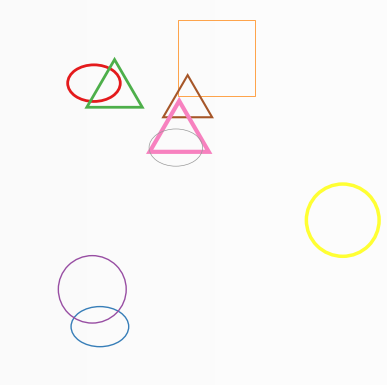[{"shape": "oval", "thickness": 2, "radius": 0.34, "center": [0.243, 0.784]}, {"shape": "oval", "thickness": 1, "radius": 0.37, "center": [0.258, 0.152]}, {"shape": "triangle", "thickness": 2, "radius": 0.41, "center": [0.296, 0.763]}, {"shape": "circle", "thickness": 1, "radius": 0.44, "center": [0.238, 0.248]}, {"shape": "square", "thickness": 0.5, "radius": 0.49, "center": [0.559, 0.849]}, {"shape": "circle", "thickness": 2.5, "radius": 0.47, "center": [0.884, 0.428]}, {"shape": "triangle", "thickness": 1.5, "radius": 0.36, "center": [0.484, 0.732]}, {"shape": "triangle", "thickness": 3, "radius": 0.44, "center": [0.462, 0.65]}, {"shape": "oval", "thickness": 0.5, "radius": 0.35, "center": [0.454, 0.617]}]